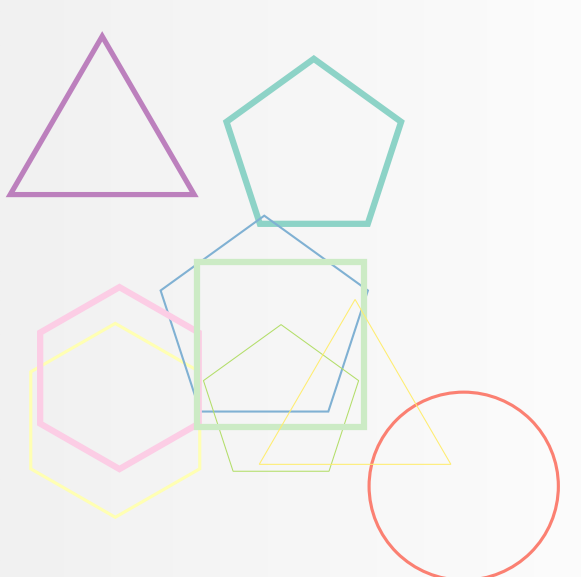[{"shape": "pentagon", "thickness": 3, "radius": 0.79, "center": [0.54, 0.739]}, {"shape": "hexagon", "thickness": 1.5, "radius": 0.84, "center": [0.198, 0.271]}, {"shape": "circle", "thickness": 1.5, "radius": 0.81, "center": [0.798, 0.157]}, {"shape": "pentagon", "thickness": 1, "radius": 0.94, "center": [0.455, 0.438]}, {"shape": "pentagon", "thickness": 0.5, "radius": 0.7, "center": [0.484, 0.297]}, {"shape": "hexagon", "thickness": 3, "radius": 0.79, "center": [0.206, 0.344]}, {"shape": "triangle", "thickness": 2.5, "radius": 0.91, "center": [0.176, 0.754]}, {"shape": "square", "thickness": 3, "radius": 0.71, "center": [0.482, 0.403]}, {"shape": "triangle", "thickness": 0.5, "radius": 0.95, "center": [0.611, 0.29]}]